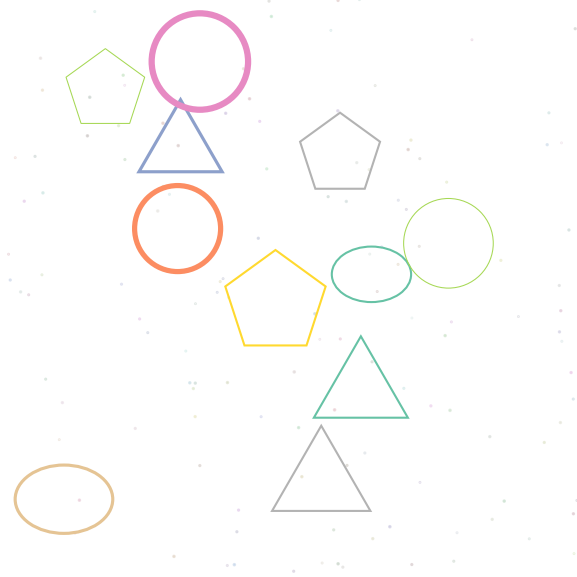[{"shape": "oval", "thickness": 1, "radius": 0.34, "center": [0.643, 0.524]}, {"shape": "triangle", "thickness": 1, "radius": 0.47, "center": [0.625, 0.323]}, {"shape": "circle", "thickness": 2.5, "radius": 0.37, "center": [0.308, 0.603]}, {"shape": "triangle", "thickness": 1.5, "radius": 0.42, "center": [0.313, 0.743]}, {"shape": "circle", "thickness": 3, "radius": 0.42, "center": [0.346, 0.893]}, {"shape": "circle", "thickness": 0.5, "radius": 0.39, "center": [0.777, 0.578]}, {"shape": "pentagon", "thickness": 0.5, "radius": 0.36, "center": [0.182, 0.843]}, {"shape": "pentagon", "thickness": 1, "radius": 0.46, "center": [0.477, 0.475]}, {"shape": "oval", "thickness": 1.5, "radius": 0.42, "center": [0.111, 0.135]}, {"shape": "triangle", "thickness": 1, "radius": 0.49, "center": [0.556, 0.164]}, {"shape": "pentagon", "thickness": 1, "radius": 0.36, "center": [0.589, 0.731]}]